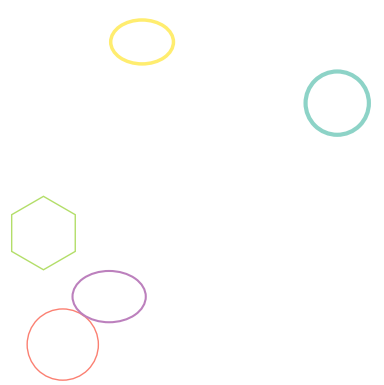[{"shape": "circle", "thickness": 3, "radius": 0.41, "center": [0.876, 0.732]}, {"shape": "circle", "thickness": 1, "radius": 0.46, "center": [0.163, 0.105]}, {"shape": "hexagon", "thickness": 1, "radius": 0.48, "center": [0.113, 0.395]}, {"shape": "oval", "thickness": 1.5, "radius": 0.48, "center": [0.284, 0.23]}, {"shape": "oval", "thickness": 2.5, "radius": 0.41, "center": [0.369, 0.891]}]